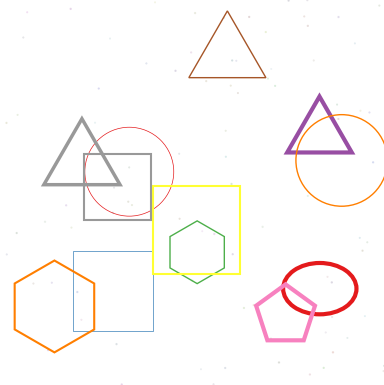[{"shape": "circle", "thickness": 0.5, "radius": 0.58, "center": [0.336, 0.554]}, {"shape": "oval", "thickness": 3, "radius": 0.48, "center": [0.831, 0.25]}, {"shape": "square", "thickness": 0.5, "radius": 0.52, "center": [0.293, 0.244]}, {"shape": "hexagon", "thickness": 1, "radius": 0.41, "center": [0.512, 0.345]}, {"shape": "triangle", "thickness": 3, "radius": 0.48, "center": [0.83, 0.652]}, {"shape": "circle", "thickness": 1, "radius": 0.59, "center": [0.888, 0.583]}, {"shape": "hexagon", "thickness": 1.5, "radius": 0.6, "center": [0.141, 0.204]}, {"shape": "square", "thickness": 1.5, "radius": 0.57, "center": [0.511, 0.403]}, {"shape": "triangle", "thickness": 1, "radius": 0.58, "center": [0.591, 0.856]}, {"shape": "pentagon", "thickness": 3, "radius": 0.4, "center": [0.742, 0.181]}, {"shape": "square", "thickness": 1.5, "radius": 0.43, "center": [0.305, 0.515]}, {"shape": "triangle", "thickness": 2.5, "radius": 0.57, "center": [0.213, 0.577]}]